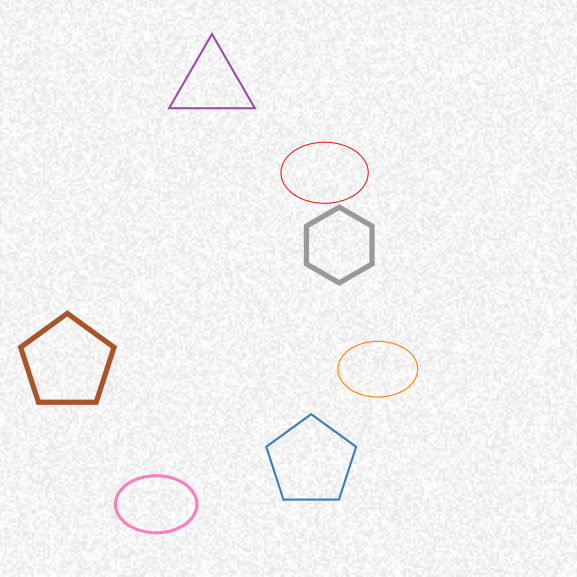[{"shape": "oval", "thickness": 0.5, "radius": 0.38, "center": [0.562, 0.7]}, {"shape": "pentagon", "thickness": 1, "radius": 0.41, "center": [0.539, 0.2]}, {"shape": "triangle", "thickness": 1, "radius": 0.43, "center": [0.367, 0.855]}, {"shape": "oval", "thickness": 0.5, "radius": 0.35, "center": [0.654, 0.36]}, {"shape": "pentagon", "thickness": 2.5, "radius": 0.43, "center": [0.117, 0.371]}, {"shape": "oval", "thickness": 1.5, "radius": 0.35, "center": [0.27, 0.126]}, {"shape": "hexagon", "thickness": 2.5, "radius": 0.33, "center": [0.587, 0.575]}]